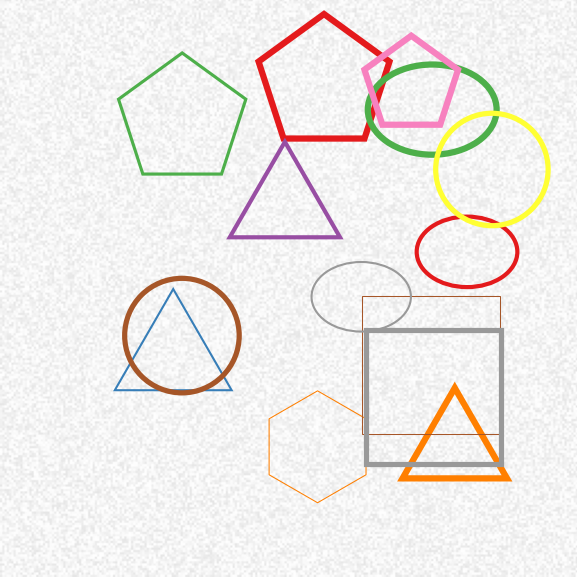[{"shape": "oval", "thickness": 2, "radius": 0.44, "center": [0.809, 0.563]}, {"shape": "pentagon", "thickness": 3, "radius": 0.6, "center": [0.561, 0.856]}, {"shape": "triangle", "thickness": 1, "radius": 0.58, "center": [0.3, 0.382]}, {"shape": "pentagon", "thickness": 1.5, "radius": 0.58, "center": [0.315, 0.792]}, {"shape": "oval", "thickness": 3, "radius": 0.56, "center": [0.748, 0.809]}, {"shape": "triangle", "thickness": 2, "radius": 0.55, "center": [0.493, 0.643]}, {"shape": "triangle", "thickness": 3, "radius": 0.52, "center": [0.787, 0.223]}, {"shape": "hexagon", "thickness": 0.5, "radius": 0.48, "center": [0.55, 0.225]}, {"shape": "circle", "thickness": 2.5, "radius": 0.49, "center": [0.852, 0.706]}, {"shape": "circle", "thickness": 2.5, "radius": 0.5, "center": [0.315, 0.418]}, {"shape": "square", "thickness": 0.5, "radius": 0.6, "center": [0.747, 0.367]}, {"shape": "pentagon", "thickness": 3, "radius": 0.43, "center": [0.712, 0.852]}, {"shape": "oval", "thickness": 1, "radius": 0.43, "center": [0.626, 0.485]}, {"shape": "square", "thickness": 2.5, "radius": 0.58, "center": [0.751, 0.311]}]